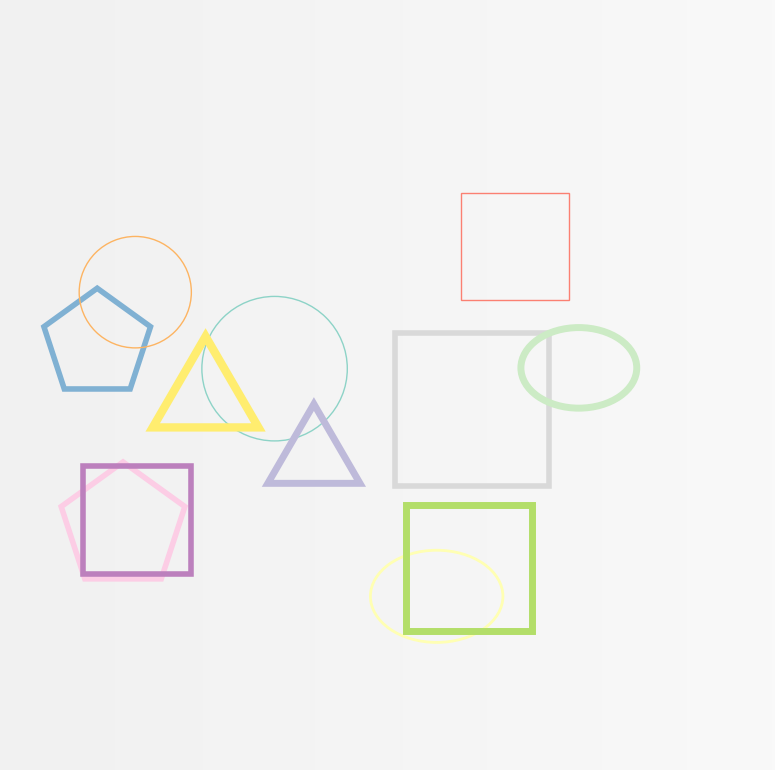[{"shape": "circle", "thickness": 0.5, "radius": 0.47, "center": [0.354, 0.521]}, {"shape": "oval", "thickness": 1, "radius": 0.43, "center": [0.563, 0.226]}, {"shape": "triangle", "thickness": 2.5, "radius": 0.34, "center": [0.405, 0.407]}, {"shape": "square", "thickness": 0.5, "radius": 0.35, "center": [0.665, 0.68]}, {"shape": "pentagon", "thickness": 2, "radius": 0.36, "center": [0.125, 0.553]}, {"shape": "circle", "thickness": 0.5, "radius": 0.36, "center": [0.175, 0.621]}, {"shape": "square", "thickness": 2.5, "radius": 0.41, "center": [0.605, 0.262]}, {"shape": "pentagon", "thickness": 2, "radius": 0.42, "center": [0.159, 0.316]}, {"shape": "square", "thickness": 2, "radius": 0.5, "center": [0.609, 0.468]}, {"shape": "square", "thickness": 2, "radius": 0.35, "center": [0.177, 0.325]}, {"shape": "oval", "thickness": 2.5, "radius": 0.37, "center": [0.747, 0.522]}, {"shape": "triangle", "thickness": 3, "radius": 0.39, "center": [0.265, 0.484]}]